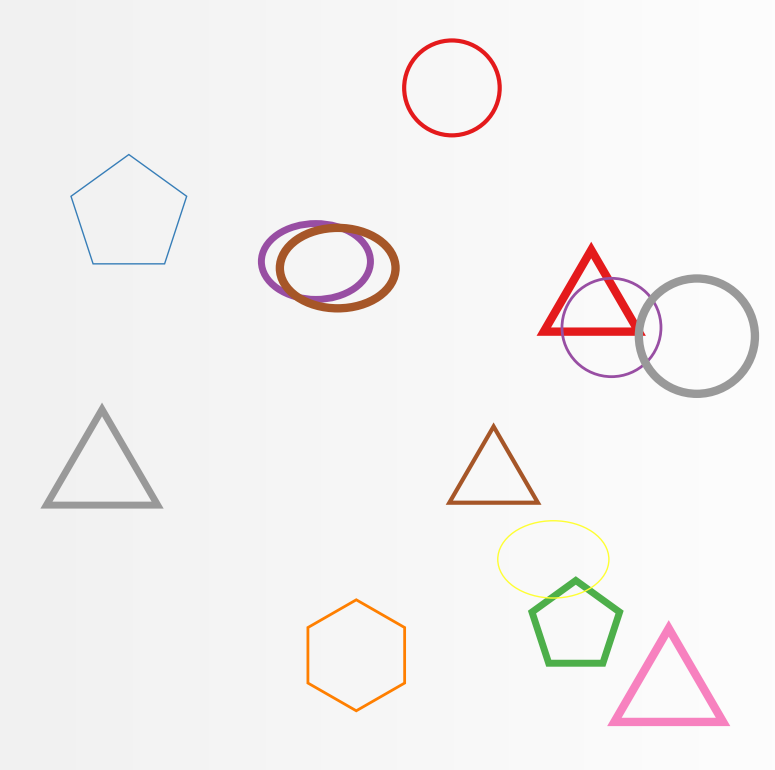[{"shape": "circle", "thickness": 1.5, "radius": 0.31, "center": [0.583, 0.886]}, {"shape": "triangle", "thickness": 3, "radius": 0.35, "center": [0.763, 0.605]}, {"shape": "pentagon", "thickness": 0.5, "radius": 0.39, "center": [0.166, 0.721]}, {"shape": "pentagon", "thickness": 2.5, "radius": 0.3, "center": [0.743, 0.187]}, {"shape": "circle", "thickness": 1, "radius": 0.32, "center": [0.789, 0.575]}, {"shape": "oval", "thickness": 2.5, "radius": 0.35, "center": [0.408, 0.66]}, {"shape": "hexagon", "thickness": 1, "radius": 0.36, "center": [0.46, 0.149]}, {"shape": "oval", "thickness": 0.5, "radius": 0.36, "center": [0.714, 0.274]}, {"shape": "oval", "thickness": 3, "radius": 0.37, "center": [0.436, 0.652]}, {"shape": "triangle", "thickness": 1.5, "radius": 0.33, "center": [0.637, 0.38]}, {"shape": "triangle", "thickness": 3, "radius": 0.4, "center": [0.863, 0.103]}, {"shape": "triangle", "thickness": 2.5, "radius": 0.41, "center": [0.132, 0.385]}, {"shape": "circle", "thickness": 3, "radius": 0.37, "center": [0.899, 0.563]}]